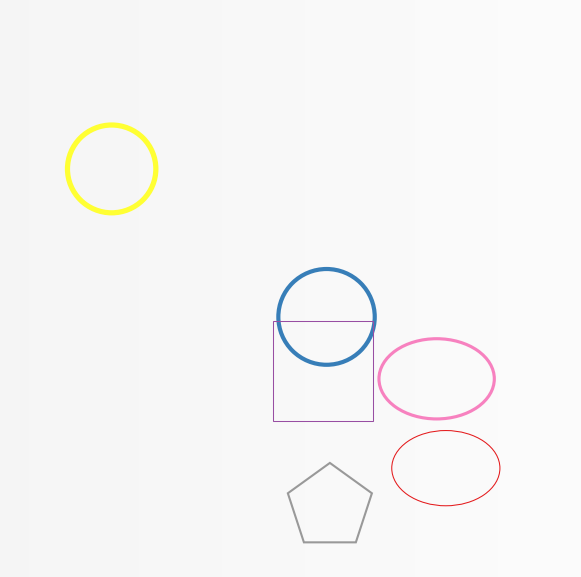[{"shape": "oval", "thickness": 0.5, "radius": 0.47, "center": [0.767, 0.188]}, {"shape": "circle", "thickness": 2, "radius": 0.41, "center": [0.562, 0.45]}, {"shape": "square", "thickness": 0.5, "radius": 0.43, "center": [0.556, 0.356]}, {"shape": "circle", "thickness": 2.5, "radius": 0.38, "center": [0.192, 0.707]}, {"shape": "oval", "thickness": 1.5, "radius": 0.5, "center": [0.751, 0.343]}, {"shape": "pentagon", "thickness": 1, "radius": 0.38, "center": [0.568, 0.122]}]